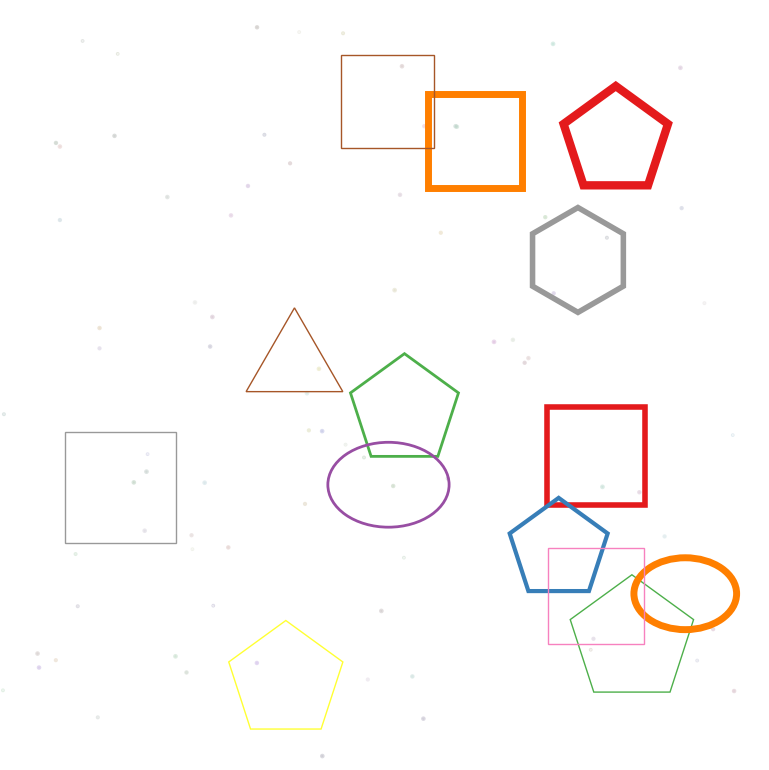[{"shape": "pentagon", "thickness": 3, "radius": 0.36, "center": [0.8, 0.817]}, {"shape": "square", "thickness": 2, "radius": 0.32, "center": [0.774, 0.408]}, {"shape": "pentagon", "thickness": 1.5, "radius": 0.33, "center": [0.726, 0.286]}, {"shape": "pentagon", "thickness": 1, "radius": 0.37, "center": [0.525, 0.467]}, {"shape": "pentagon", "thickness": 0.5, "radius": 0.42, "center": [0.821, 0.169]}, {"shape": "oval", "thickness": 1, "radius": 0.39, "center": [0.505, 0.37]}, {"shape": "oval", "thickness": 2.5, "radius": 0.33, "center": [0.89, 0.229]}, {"shape": "square", "thickness": 2.5, "radius": 0.3, "center": [0.617, 0.817]}, {"shape": "pentagon", "thickness": 0.5, "radius": 0.39, "center": [0.371, 0.116]}, {"shape": "square", "thickness": 0.5, "radius": 0.3, "center": [0.503, 0.868]}, {"shape": "triangle", "thickness": 0.5, "radius": 0.36, "center": [0.382, 0.528]}, {"shape": "square", "thickness": 0.5, "radius": 0.31, "center": [0.774, 0.226]}, {"shape": "square", "thickness": 0.5, "radius": 0.36, "center": [0.157, 0.367]}, {"shape": "hexagon", "thickness": 2, "radius": 0.34, "center": [0.751, 0.662]}]